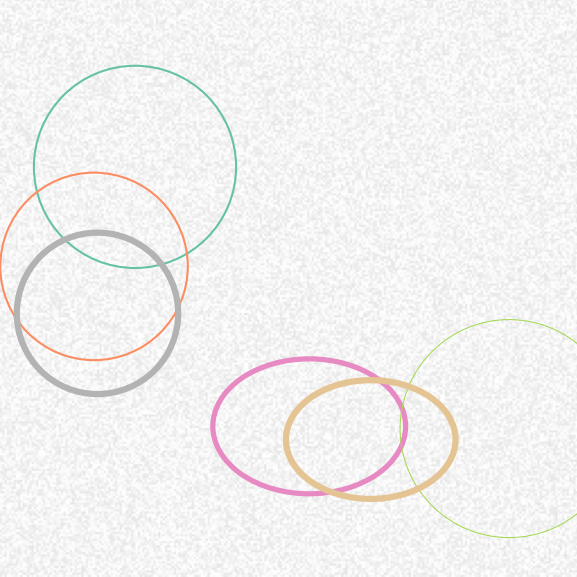[{"shape": "circle", "thickness": 1, "radius": 0.88, "center": [0.234, 0.71]}, {"shape": "circle", "thickness": 1, "radius": 0.81, "center": [0.163, 0.538]}, {"shape": "oval", "thickness": 2.5, "radius": 0.83, "center": [0.535, 0.261]}, {"shape": "circle", "thickness": 0.5, "radius": 0.94, "center": [0.882, 0.257]}, {"shape": "oval", "thickness": 3, "radius": 0.73, "center": [0.642, 0.238]}, {"shape": "circle", "thickness": 3, "radius": 0.7, "center": [0.169, 0.457]}]